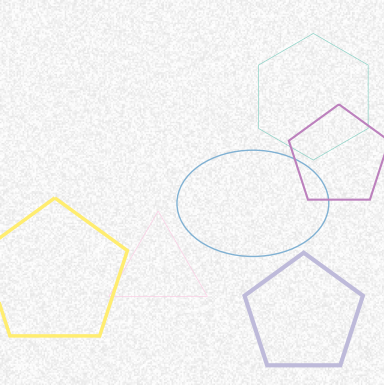[{"shape": "hexagon", "thickness": 0.5, "radius": 0.82, "center": [0.814, 0.749]}, {"shape": "pentagon", "thickness": 3, "radius": 0.81, "center": [0.789, 0.182]}, {"shape": "oval", "thickness": 1, "radius": 0.99, "center": [0.657, 0.472]}, {"shape": "triangle", "thickness": 0.5, "radius": 0.74, "center": [0.411, 0.304]}, {"shape": "pentagon", "thickness": 1.5, "radius": 0.68, "center": [0.88, 0.592]}, {"shape": "pentagon", "thickness": 2.5, "radius": 0.99, "center": [0.142, 0.288]}]